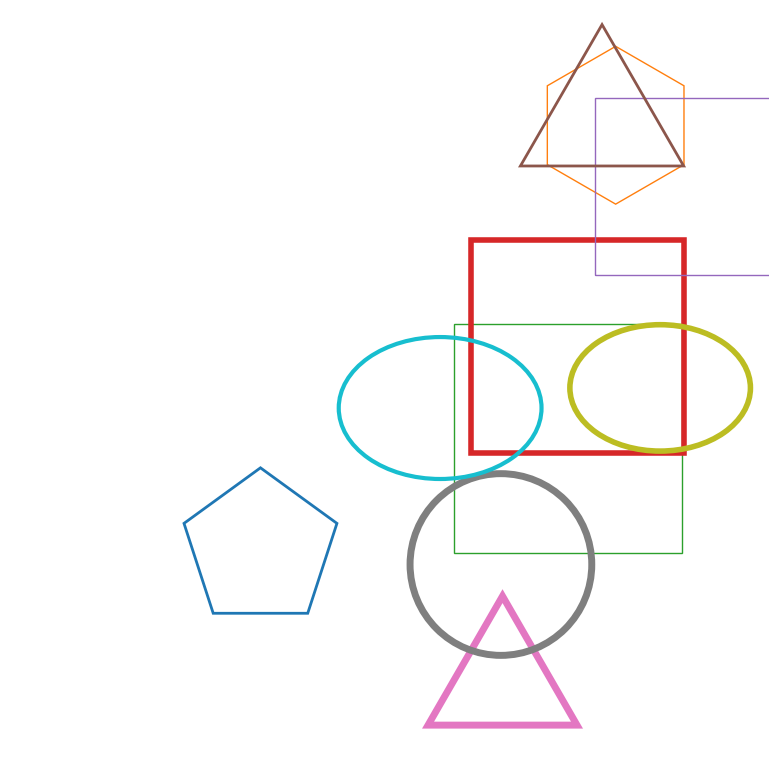[{"shape": "pentagon", "thickness": 1, "radius": 0.52, "center": [0.338, 0.288]}, {"shape": "hexagon", "thickness": 0.5, "radius": 0.51, "center": [0.8, 0.837]}, {"shape": "square", "thickness": 0.5, "radius": 0.74, "center": [0.738, 0.431]}, {"shape": "square", "thickness": 2, "radius": 0.69, "center": [0.75, 0.55]}, {"shape": "square", "thickness": 0.5, "radius": 0.58, "center": [0.887, 0.758]}, {"shape": "triangle", "thickness": 1, "radius": 0.61, "center": [0.782, 0.846]}, {"shape": "triangle", "thickness": 2.5, "radius": 0.56, "center": [0.653, 0.114]}, {"shape": "circle", "thickness": 2.5, "radius": 0.59, "center": [0.651, 0.267]}, {"shape": "oval", "thickness": 2, "radius": 0.59, "center": [0.857, 0.496]}, {"shape": "oval", "thickness": 1.5, "radius": 0.66, "center": [0.572, 0.47]}]